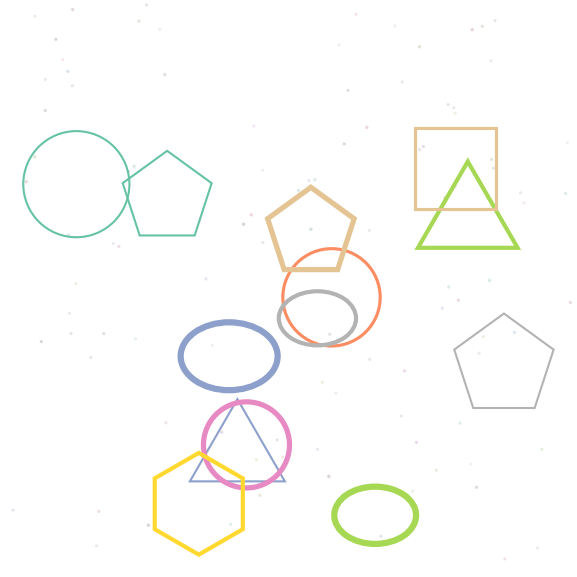[{"shape": "pentagon", "thickness": 1, "radius": 0.41, "center": [0.289, 0.657]}, {"shape": "circle", "thickness": 1, "radius": 0.46, "center": [0.132, 0.68]}, {"shape": "circle", "thickness": 1.5, "radius": 0.42, "center": [0.574, 0.484]}, {"shape": "oval", "thickness": 3, "radius": 0.42, "center": [0.397, 0.382]}, {"shape": "triangle", "thickness": 1, "radius": 0.47, "center": [0.411, 0.213]}, {"shape": "circle", "thickness": 2.5, "radius": 0.37, "center": [0.427, 0.229]}, {"shape": "triangle", "thickness": 2, "radius": 0.5, "center": [0.81, 0.62]}, {"shape": "oval", "thickness": 3, "radius": 0.35, "center": [0.65, 0.107]}, {"shape": "hexagon", "thickness": 2, "radius": 0.44, "center": [0.344, 0.127]}, {"shape": "square", "thickness": 1.5, "radius": 0.35, "center": [0.789, 0.707]}, {"shape": "pentagon", "thickness": 2.5, "radius": 0.39, "center": [0.538, 0.596]}, {"shape": "pentagon", "thickness": 1, "radius": 0.45, "center": [0.873, 0.366]}, {"shape": "oval", "thickness": 2, "radius": 0.33, "center": [0.55, 0.448]}]